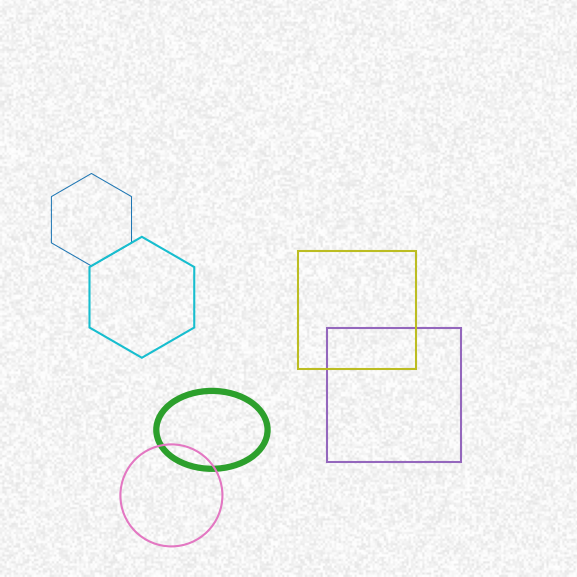[{"shape": "hexagon", "thickness": 0.5, "radius": 0.4, "center": [0.158, 0.619]}, {"shape": "oval", "thickness": 3, "radius": 0.48, "center": [0.367, 0.255]}, {"shape": "square", "thickness": 1, "radius": 0.58, "center": [0.682, 0.315]}, {"shape": "circle", "thickness": 1, "radius": 0.44, "center": [0.297, 0.141]}, {"shape": "square", "thickness": 1, "radius": 0.51, "center": [0.618, 0.463]}, {"shape": "hexagon", "thickness": 1, "radius": 0.52, "center": [0.246, 0.484]}]